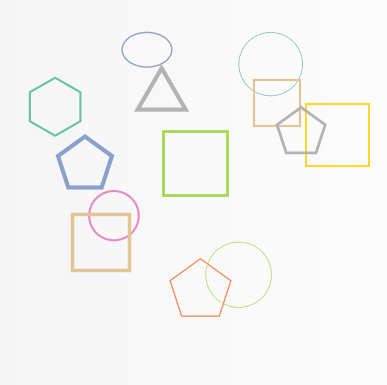[{"shape": "circle", "thickness": 0.5, "radius": 0.41, "center": [0.699, 0.833]}, {"shape": "hexagon", "thickness": 1.5, "radius": 0.38, "center": [0.142, 0.723]}, {"shape": "pentagon", "thickness": 1, "radius": 0.41, "center": [0.517, 0.245]}, {"shape": "pentagon", "thickness": 3, "radius": 0.37, "center": [0.219, 0.572]}, {"shape": "oval", "thickness": 1, "radius": 0.32, "center": [0.379, 0.871]}, {"shape": "circle", "thickness": 1.5, "radius": 0.32, "center": [0.294, 0.44]}, {"shape": "square", "thickness": 2, "radius": 0.41, "center": [0.503, 0.577]}, {"shape": "circle", "thickness": 0.5, "radius": 0.42, "center": [0.616, 0.286]}, {"shape": "square", "thickness": 1.5, "radius": 0.41, "center": [0.871, 0.649]}, {"shape": "square", "thickness": 2.5, "radius": 0.36, "center": [0.259, 0.372]}, {"shape": "square", "thickness": 1.5, "radius": 0.3, "center": [0.715, 0.732]}, {"shape": "triangle", "thickness": 3, "radius": 0.36, "center": [0.417, 0.751]}, {"shape": "pentagon", "thickness": 2, "radius": 0.33, "center": [0.777, 0.656]}]